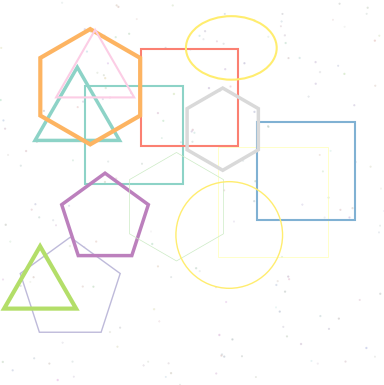[{"shape": "square", "thickness": 1.5, "radius": 0.63, "center": [0.348, 0.65]}, {"shape": "triangle", "thickness": 2.5, "radius": 0.63, "center": [0.201, 0.699]}, {"shape": "square", "thickness": 0.5, "radius": 0.72, "center": [0.709, 0.475]}, {"shape": "pentagon", "thickness": 1, "radius": 0.68, "center": [0.182, 0.247]}, {"shape": "square", "thickness": 1.5, "radius": 0.63, "center": [0.492, 0.746]}, {"shape": "square", "thickness": 1.5, "radius": 0.64, "center": [0.796, 0.556]}, {"shape": "hexagon", "thickness": 3, "radius": 0.75, "center": [0.234, 0.775]}, {"shape": "triangle", "thickness": 3, "radius": 0.54, "center": [0.104, 0.252]}, {"shape": "triangle", "thickness": 1.5, "radius": 0.59, "center": [0.247, 0.806]}, {"shape": "hexagon", "thickness": 2.5, "radius": 0.53, "center": [0.579, 0.664]}, {"shape": "pentagon", "thickness": 2.5, "radius": 0.59, "center": [0.273, 0.432]}, {"shape": "hexagon", "thickness": 0.5, "radius": 0.7, "center": [0.458, 0.463]}, {"shape": "oval", "thickness": 1.5, "radius": 0.59, "center": [0.601, 0.876]}, {"shape": "circle", "thickness": 1, "radius": 0.69, "center": [0.595, 0.39]}]